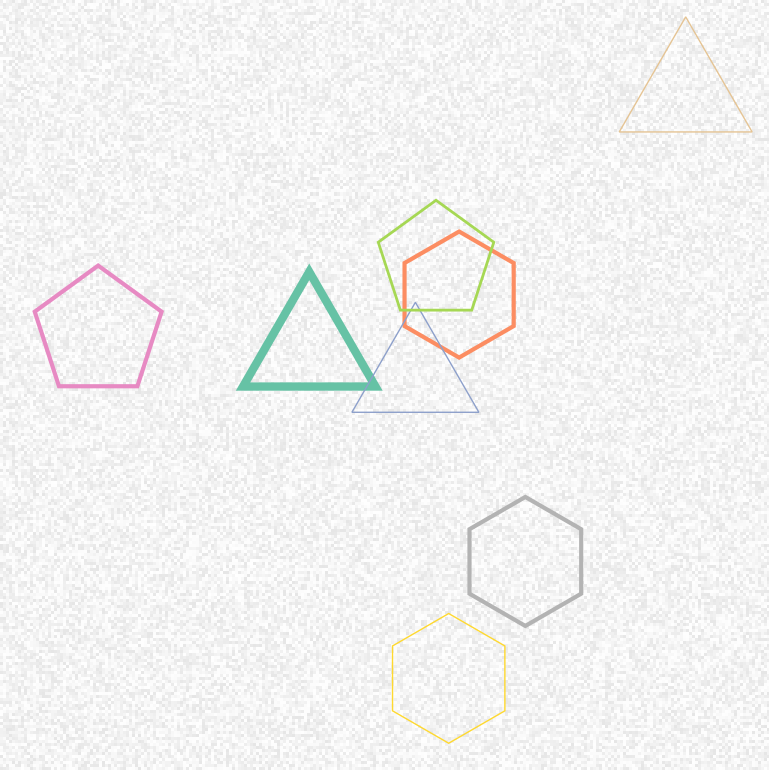[{"shape": "triangle", "thickness": 3, "radius": 0.5, "center": [0.402, 0.548]}, {"shape": "hexagon", "thickness": 1.5, "radius": 0.41, "center": [0.596, 0.617]}, {"shape": "triangle", "thickness": 0.5, "radius": 0.48, "center": [0.539, 0.512]}, {"shape": "pentagon", "thickness": 1.5, "radius": 0.43, "center": [0.127, 0.568]}, {"shape": "pentagon", "thickness": 1, "radius": 0.39, "center": [0.566, 0.661]}, {"shape": "hexagon", "thickness": 0.5, "radius": 0.42, "center": [0.583, 0.119]}, {"shape": "triangle", "thickness": 0.5, "radius": 0.5, "center": [0.891, 0.878]}, {"shape": "hexagon", "thickness": 1.5, "radius": 0.42, "center": [0.682, 0.271]}]